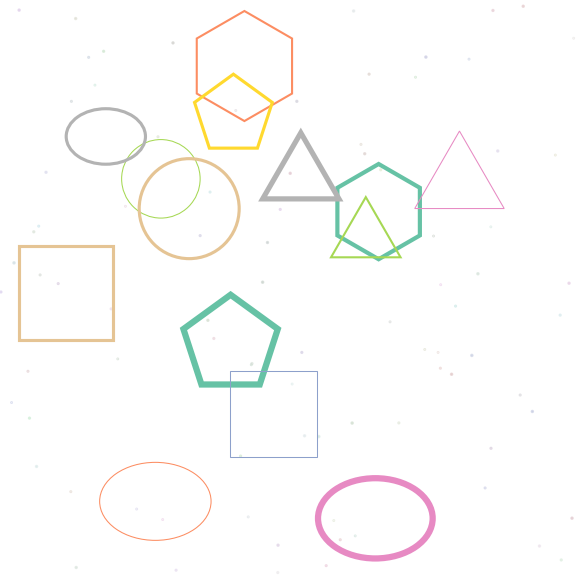[{"shape": "hexagon", "thickness": 2, "radius": 0.41, "center": [0.656, 0.633]}, {"shape": "pentagon", "thickness": 3, "radius": 0.43, "center": [0.399, 0.403]}, {"shape": "oval", "thickness": 0.5, "radius": 0.48, "center": [0.269, 0.131]}, {"shape": "hexagon", "thickness": 1, "radius": 0.48, "center": [0.423, 0.885]}, {"shape": "square", "thickness": 0.5, "radius": 0.37, "center": [0.474, 0.283]}, {"shape": "triangle", "thickness": 0.5, "radius": 0.45, "center": [0.796, 0.683]}, {"shape": "oval", "thickness": 3, "radius": 0.5, "center": [0.65, 0.102]}, {"shape": "triangle", "thickness": 1, "radius": 0.35, "center": [0.633, 0.588]}, {"shape": "circle", "thickness": 0.5, "radius": 0.34, "center": [0.279, 0.689]}, {"shape": "pentagon", "thickness": 1.5, "radius": 0.35, "center": [0.404, 0.8]}, {"shape": "square", "thickness": 1.5, "radius": 0.41, "center": [0.114, 0.491]}, {"shape": "circle", "thickness": 1.5, "radius": 0.43, "center": [0.328, 0.638]}, {"shape": "triangle", "thickness": 2.5, "radius": 0.38, "center": [0.521, 0.693]}, {"shape": "oval", "thickness": 1.5, "radius": 0.34, "center": [0.183, 0.763]}]